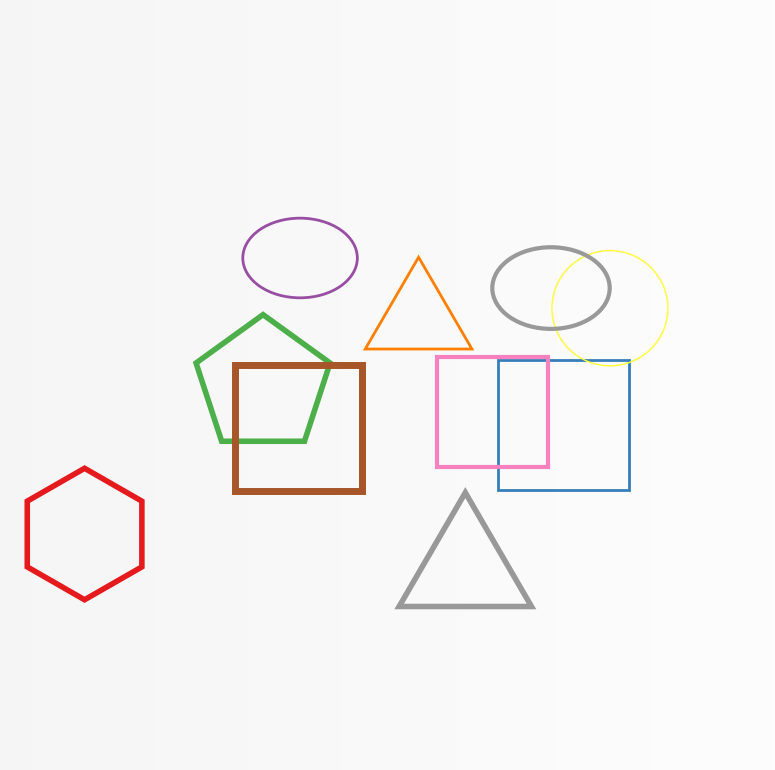[{"shape": "hexagon", "thickness": 2, "radius": 0.43, "center": [0.109, 0.306]}, {"shape": "square", "thickness": 1, "radius": 0.42, "center": [0.727, 0.448]}, {"shape": "pentagon", "thickness": 2, "radius": 0.45, "center": [0.339, 0.5]}, {"shape": "oval", "thickness": 1, "radius": 0.37, "center": [0.387, 0.665]}, {"shape": "triangle", "thickness": 1, "radius": 0.4, "center": [0.54, 0.586]}, {"shape": "circle", "thickness": 0.5, "radius": 0.37, "center": [0.787, 0.6]}, {"shape": "square", "thickness": 2.5, "radius": 0.41, "center": [0.385, 0.444]}, {"shape": "square", "thickness": 1.5, "radius": 0.36, "center": [0.635, 0.465]}, {"shape": "oval", "thickness": 1.5, "radius": 0.38, "center": [0.711, 0.626]}, {"shape": "triangle", "thickness": 2, "radius": 0.49, "center": [0.6, 0.262]}]